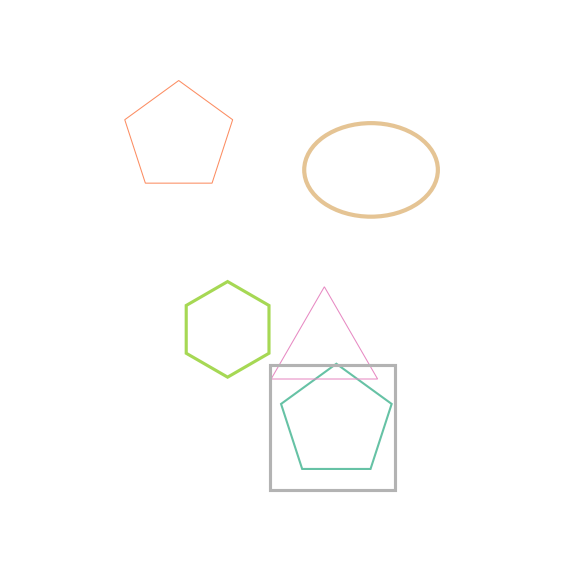[{"shape": "pentagon", "thickness": 1, "radius": 0.5, "center": [0.582, 0.269]}, {"shape": "pentagon", "thickness": 0.5, "radius": 0.49, "center": [0.309, 0.761]}, {"shape": "triangle", "thickness": 0.5, "radius": 0.53, "center": [0.562, 0.396]}, {"shape": "hexagon", "thickness": 1.5, "radius": 0.41, "center": [0.394, 0.429]}, {"shape": "oval", "thickness": 2, "radius": 0.58, "center": [0.643, 0.705]}, {"shape": "square", "thickness": 1.5, "radius": 0.54, "center": [0.576, 0.259]}]